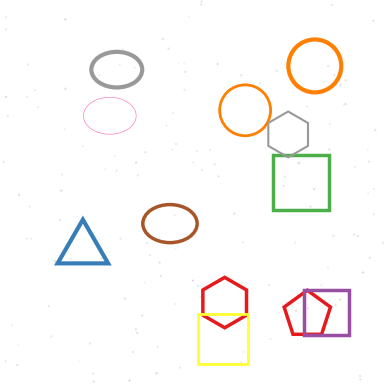[{"shape": "pentagon", "thickness": 2.5, "radius": 0.32, "center": [0.798, 0.183]}, {"shape": "hexagon", "thickness": 2.5, "radius": 0.33, "center": [0.584, 0.214]}, {"shape": "triangle", "thickness": 3, "radius": 0.38, "center": [0.215, 0.354]}, {"shape": "square", "thickness": 2.5, "radius": 0.36, "center": [0.783, 0.526]}, {"shape": "square", "thickness": 2.5, "radius": 0.29, "center": [0.849, 0.187]}, {"shape": "circle", "thickness": 2, "radius": 0.33, "center": [0.637, 0.713]}, {"shape": "circle", "thickness": 3, "radius": 0.34, "center": [0.818, 0.829]}, {"shape": "square", "thickness": 2, "radius": 0.33, "center": [0.579, 0.12]}, {"shape": "oval", "thickness": 2.5, "radius": 0.35, "center": [0.442, 0.419]}, {"shape": "oval", "thickness": 0.5, "radius": 0.34, "center": [0.285, 0.699]}, {"shape": "oval", "thickness": 3, "radius": 0.33, "center": [0.303, 0.819]}, {"shape": "hexagon", "thickness": 1.5, "radius": 0.3, "center": [0.748, 0.651]}]